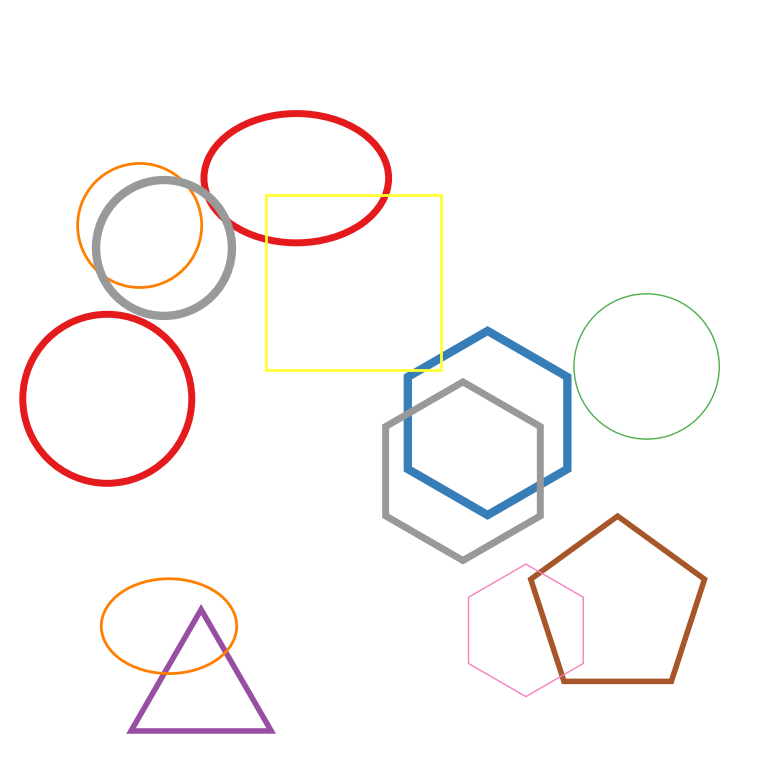[{"shape": "circle", "thickness": 2.5, "radius": 0.55, "center": [0.139, 0.482]}, {"shape": "oval", "thickness": 2.5, "radius": 0.6, "center": [0.385, 0.769]}, {"shape": "hexagon", "thickness": 3, "radius": 0.6, "center": [0.633, 0.451]}, {"shape": "circle", "thickness": 0.5, "radius": 0.47, "center": [0.84, 0.524]}, {"shape": "triangle", "thickness": 2, "radius": 0.53, "center": [0.261, 0.103]}, {"shape": "oval", "thickness": 1, "radius": 0.44, "center": [0.219, 0.187]}, {"shape": "circle", "thickness": 1, "radius": 0.4, "center": [0.181, 0.707]}, {"shape": "square", "thickness": 1, "radius": 0.57, "center": [0.459, 0.634]}, {"shape": "pentagon", "thickness": 2, "radius": 0.59, "center": [0.802, 0.211]}, {"shape": "hexagon", "thickness": 0.5, "radius": 0.43, "center": [0.683, 0.181]}, {"shape": "hexagon", "thickness": 2.5, "radius": 0.58, "center": [0.601, 0.388]}, {"shape": "circle", "thickness": 3, "radius": 0.44, "center": [0.213, 0.678]}]